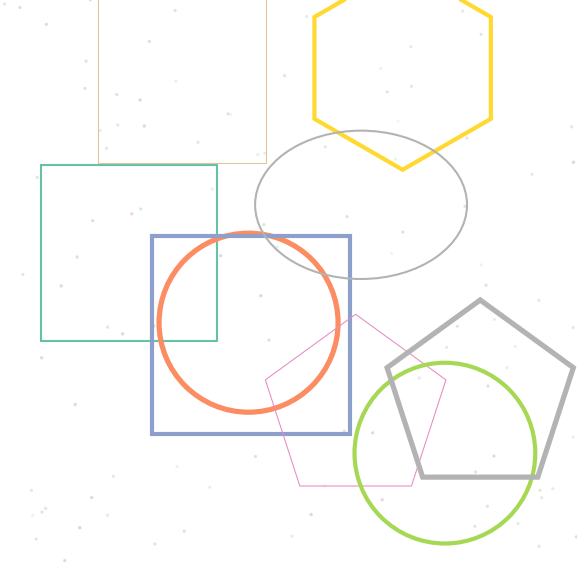[{"shape": "square", "thickness": 1, "radius": 0.76, "center": [0.224, 0.561]}, {"shape": "circle", "thickness": 2.5, "radius": 0.78, "center": [0.43, 0.44]}, {"shape": "square", "thickness": 2, "radius": 0.86, "center": [0.435, 0.419]}, {"shape": "pentagon", "thickness": 0.5, "radius": 0.82, "center": [0.616, 0.291]}, {"shape": "circle", "thickness": 2, "radius": 0.78, "center": [0.77, 0.214]}, {"shape": "hexagon", "thickness": 2, "radius": 0.88, "center": [0.697, 0.882]}, {"shape": "square", "thickness": 0.5, "radius": 0.73, "center": [0.315, 0.863]}, {"shape": "pentagon", "thickness": 2.5, "radius": 0.85, "center": [0.832, 0.31]}, {"shape": "oval", "thickness": 1, "radius": 0.92, "center": [0.625, 0.644]}]